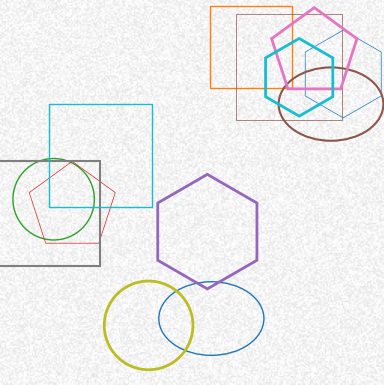[{"shape": "oval", "thickness": 1, "radius": 0.68, "center": [0.549, 0.173]}, {"shape": "hexagon", "thickness": 0.5, "radius": 0.57, "center": [0.892, 0.808]}, {"shape": "square", "thickness": 1, "radius": 0.53, "center": [0.651, 0.878]}, {"shape": "circle", "thickness": 1, "radius": 0.53, "center": [0.139, 0.482]}, {"shape": "pentagon", "thickness": 0.5, "radius": 0.59, "center": [0.188, 0.463]}, {"shape": "hexagon", "thickness": 2, "radius": 0.74, "center": [0.539, 0.398]}, {"shape": "square", "thickness": 0.5, "radius": 0.69, "center": [0.75, 0.826]}, {"shape": "oval", "thickness": 1.5, "radius": 0.68, "center": [0.86, 0.73]}, {"shape": "pentagon", "thickness": 2, "radius": 0.58, "center": [0.816, 0.864]}, {"shape": "square", "thickness": 1.5, "radius": 0.69, "center": [0.122, 0.445]}, {"shape": "circle", "thickness": 2, "radius": 0.58, "center": [0.386, 0.155]}, {"shape": "square", "thickness": 1, "radius": 0.67, "center": [0.261, 0.596]}, {"shape": "hexagon", "thickness": 2, "radius": 0.5, "center": [0.777, 0.799]}]